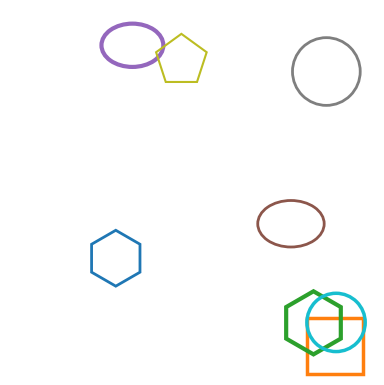[{"shape": "hexagon", "thickness": 2, "radius": 0.36, "center": [0.301, 0.329]}, {"shape": "square", "thickness": 2.5, "radius": 0.37, "center": [0.871, 0.101]}, {"shape": "hexagon", "thickness": 3, "radius": 0.41, "center": [0.814, 0.161]}, {"shape": "oval", "thickness": 3, "radius": 0.4, "center": [0.344, 0.882]}, {"shape": "oval", "thickness": 2, "radius": 0.43, "center": [0.756, 0.419]}, {"shape": "circle", "thickness": 2, "radius": 0.44, "center": [0.848, 0.814]}, {"shape": "pentagon", "thickness": 1.5, "radius": 0.35, "center": [0.471, 0.843]}, {"shape": "circle", "thickness": 2.5, "radius": 0.38, "center": [0.873, 0.163]}]